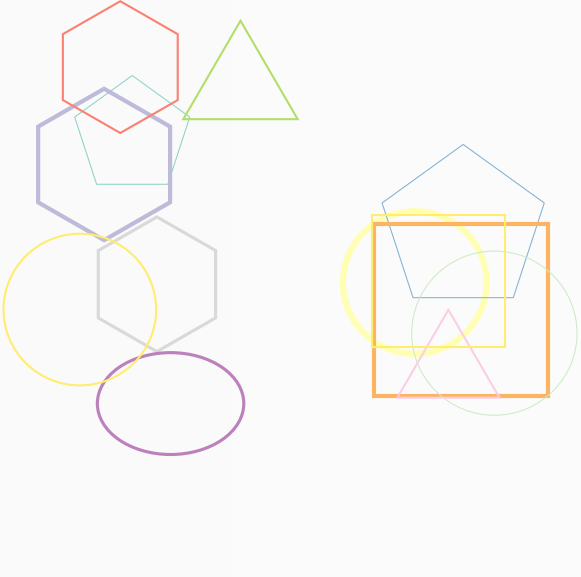[{"shape": "pentagon", "thickness": 0.5, "radius": 0.52, "center": [0.227, 0.764]}, {"shape": "circle", "thickness": 3, "radius": 0.62, "center": [0.714, 0.51]}, {"shape": "hexagon", "thickness": 2, "radius": 0.66, "center": [0.179, 0.714]}, {"shape": "hexagon", "thickness": 1, "radius": 0.57, "center": [0.207, 0.883]}, {"shape": "pentagon", "thickness": 0.5, "radius": 0.73, "center": [0.797, 0.602]}, {"shape": "square", "thickness": 2, "radius": 0.75, "center": [0.793, 0.462]}, {"shape": "triangle", "thickness": 1, "radius": 0.57, "center": [0.414, 0.85]}, {"shape": "triangle", "thickness": 1, "radius": 0.51, "center": [0.771, 0.361]}, {"shape": "hexagon", "thickness": 1.5, "radius": 0.58, "center": [0.27, 0.507]}, {"shape": "oval", "thickness": 1.5, "radius": 0.63, "center": [0.293, 0.3]}, {"shape": "circle", "thickness": 0.5, "radius": 0.71, "center": [0.851, 0.422]}, {"shape": "square", "thickness": 1, "radius": 0.57, "center": [0.755, 0.512]}, {"shape": "circle", "thickness": 1, "radius": 0.66, "center": [0.137, 0.463]}]